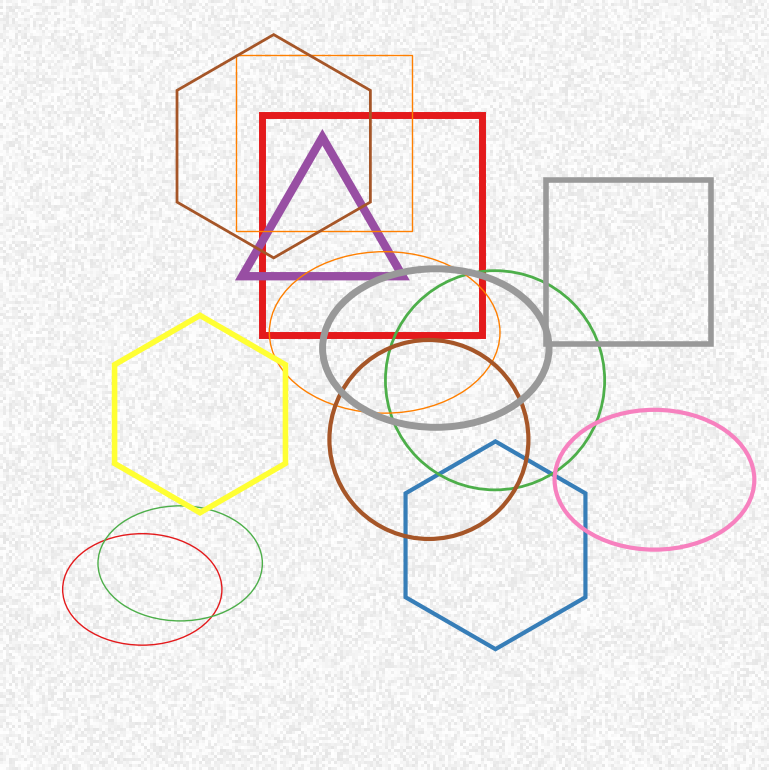[{"shape": "square", "thickness": 2.5, "radius": 0.71, "center": [0.483, 0.707]}, {"shape": "oval", "thickness": 0.5, "radius": 0.52, "center": [0.185, 0.235]}, {"shape": "hexagon", "thickness": 1.5, "radius": 0.67, "center": [0.644, 0.292]}, {"shape": "oval", "thickness": 0.5, "radius": 0.53, "center": [0.234, 0.268]}, {"shape": "circle", "thickness": 1, "radius": 0.71, "center": [0.643, 0.506]}, {"shape": "triangle", "thickness": 3, "radius": 0.6, "center": [0.419, 0.701]}, {"shape": "square", "thickness": 0.5, "radius": 0.57, "center": [0.42, 0.815]}, {"shape": "oval", "thickness": 0.5, "radius": 0.75, "center": [0.5, 0.568]}, {"shape": "hexagon", "thickness": 2, "radius": 0.64, "center": [0.26, 0.462]}, {"shape": "circle", "thickness": 1.5, "radius": 0.65, "center": [0.557, 0.429]}, {"shape": "hexagon", "thickness": 1, "radius": 0.72, "center": [0.355, 0.81]}, {"shape": "oval", "thickness": 1.5, "radius": 0.65, "center": [0.85, 0.377]}, {"shape": "square", "thickness": 2, "radius": 0.53, "center": [0.816, 0.66]}, {"shape": "oval", "thickness": 2.5, "radius": 0.74, "center": [0.566, 0.548]}]